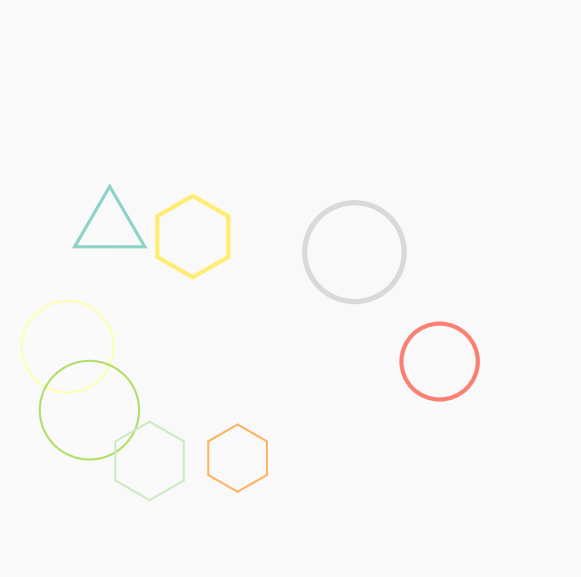[{"shape": "triangle", "thickness": 1.5, "radius": 0.35, "center": [0.189, 0.607]}, {"shape": "circle", "thickness": 1, "radius": 0.4, "center": [0.116, 0.399]}, {"shape": "circle", "thickness": 2, "radius": 0.33, "center": [0.756, 0.373]}, {"shape": "hexagon", "thickness": 1, "radius": 0.29, "center": [0.409, 0.206]}, {"shape": "circle", "thickness": 1, "radius": 0.43, "center": [0.154, 0.289]}, {"shape": "circle", "thickness": 2.5, "radius": 0.43, "center": [0.61, 0.562]}, {"shape": "hexagon", "thickness": 1, "radius": 0.34, "center": [0.257, 0.201]}, {"shape": "hexagon", "thickness": 2, "radius": 0.35, "center": [0.332, 0.589]}]